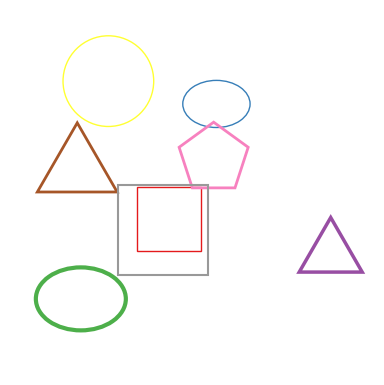[{"shape": "square", "thickness": 1, "radius": 0.41, "center": [0.438, 0.431]}, {"shape": "oval", "thickness": 1, "radius": 0.44, "center": [0.562, 0.73]}, {"shape": "oval", "thickness": 3, "radius": 0.58, "center": [0.21, 0.224]}, {"shape": "triangle", "thickness": 2.5, "radius": 0.47, "center": [0.859, 0.341]}, {"shape": "circle", "thickness": 1, "radius": 0.59, "center": [0.281, 0.789]}, {"shape": "triangle", "thickness": 2, "radius": 0.6, "center": [0.201, 0.561]}, {"shape": "pentagon", "thickness": 2, "radius": 0.47, "center": [0.555, 0.588]}, {"shape": "square", "thickness": 1.5, "radius": 0.58, "center": [0.424, 0.403]}]